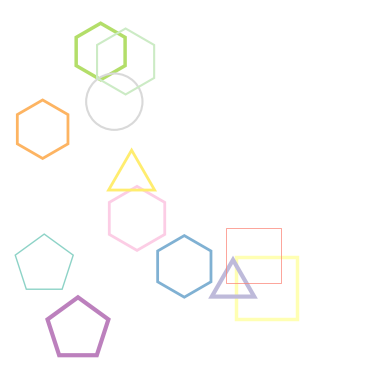[{"shape": "pentagon", "thickness": 1, "radius": 0.4, "center": [0.115, 0.313]}, {"shape": "square", "thickness": 2.5, "radius": 0.4, "center": [0.692, 0.252]}, {"shape": "triangle", "thickness": 3, "radius": 0.32, "center": [0.605, 0.261]}, {"shape": "square", "thickness": 0.5, "radius": 0.36, "center": [0.658, 0.335]}, {"shape": "hexagon", "thickness": 2, "radius": 0.4, "center": [0.479, 0.308]}, {"shape": "hexagon", "thickness": 2, "radius": 0.38, "center": [0.111, 0.664]}, {"shape": "hexagon", "thickness": 2.5, "radius": 0.37, "center": [0.261, 0.866]}, {"shape": "hexagon", "thickness": 2, "radius": 0.42, "center": [0.356, 0.433]}, {"shape": "circle", "thickness": 1.5, "radius": 0.37, "center": [0.297, 0.736]}, {"shape": "pentagon", "thickness": 3, "radius": 0.42, "center": [0.203, 0.145]}, {"shape": "hexagon", "thickness": 1.5, "radius": 0.43, "center": [0.326, 0.84]}, {"shape": "triangle", "thickness": 2, "radius": 0.35, "center": [0.342, 0.541]}]